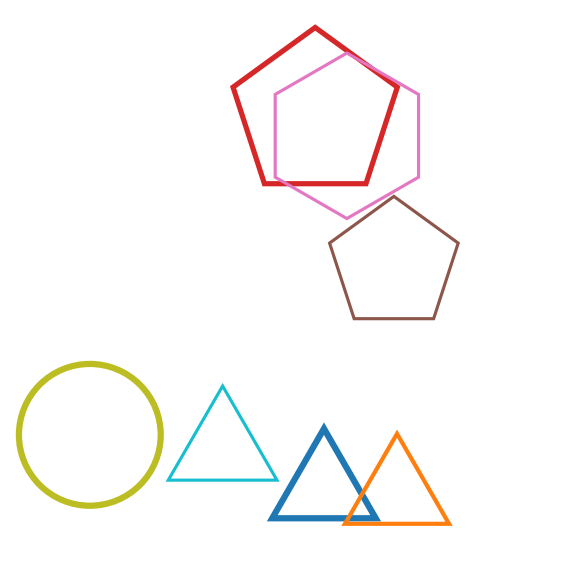[{"shape": "triangle", "thickness": 3, "radius": 0.52, "center": [0.561, 0.153]}, {"shape": "triangle", "thickness": 2, "radius": 0.52, "center": [0.687, 0.144]}, {"shape": "pentagon", "thickness": 2.5, "radius": 0.75, "center": [0.546, 0.802]}, {"shape": "pentagon", "thickness": 1.5, "radius": 0.59, "center": [0.682, 0.542]}, {"shape": "hexagon", "thickness": 1.5, "radius": 0.72, "center": [0.601, 0.764]}, {"shape": "circle", "thickness": 3, "radius": 0.61, "center": [0.156, 0.246]}, {"shape": "triangle", "thickness": 1.5, "radius": 0.54, "center": [0.386, 0.222]}]